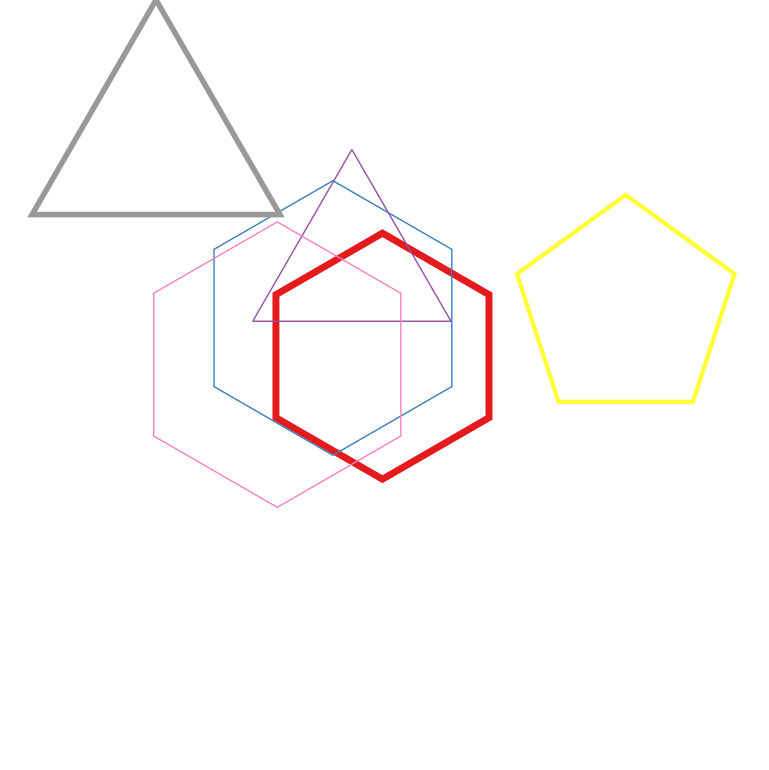[{"shape": "hexagon", "thickness": 2.5, "radius": 0.8, "center": [0.497, 0.537]}, {"shape": "hexagon", "thickness": 0.5, "radius": 0.89, "center": [0.432, 0.587]}, {"shape": "triangle", "thickness": 0.5, "radius": 0.74, "center": [0.457, 0.657]}, {"shape": "pentagon", "thickness": 1.5, "radius": 0.74, "center": [0.813, 0.598]}, {"shape": "hexagon", "thickness": 0.5, "radius": 0.93, "center": [0.36, 0.526]}, {"shape": "triangle", "thickness": 2, "radius": 0.93, "center": [0.203, 0.814]}]